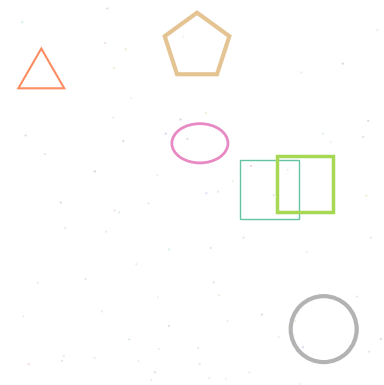[{"shape": "square", "thickness": 1, "radius": 0.38, "center": [0.699, 0.507]}, {"shape": "triangle", "thickness": 1.5, "radius": 0.34, "center": [0.107, 0.805]}, {"shape": "oval", "thickness": 2, "radius": 0.36, "center": [0.519, 0.628]}, {"shape": "square", "thickness": 2.5, "radius": 0.36, "center": [0.793, 0.522]}, {"shape": "pentagon", "thickness": 3, "radius": 0.44, "center": [0.512, 0.879]}, {"shape": "circle", "thickness": 3, "radius": 0.43, "center": [0.841, 0.145]}]